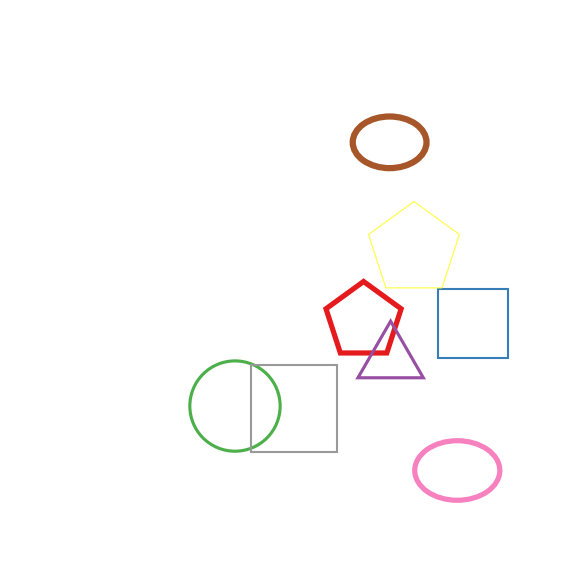[{"shape": "pentagon", "thickness": 2.5, "radius": 0.34, "center": [0.63, 0.443]}, {"shape": "square", "thickness": 1, "radius": 0.3, "center": [0.819, 0.439]}, {"shape": "circle", "thickness": 1.5, "radius": 0.39, "center": [0.407, 0.296]}, {"shape": "triangle", "thickness": 1.5, "radius": 0.33, "center": [0.676, 0.378]}, {"shape": "pentagon", "thickness": 0.5, "radius": 0.41, "center": [0.717, 0.568]}, {"shape": "oval", "thickness": 3, "radius": 0.32, "center": [0.675, 0.753]}, {"shape": "oval", "thickness": 2.5, "radius": 0.37, "center": [0.792, 0.184]}, {"shape": "square", "thickness": 1, "radius": 0.38, "center": [0.509, 0.292]}]